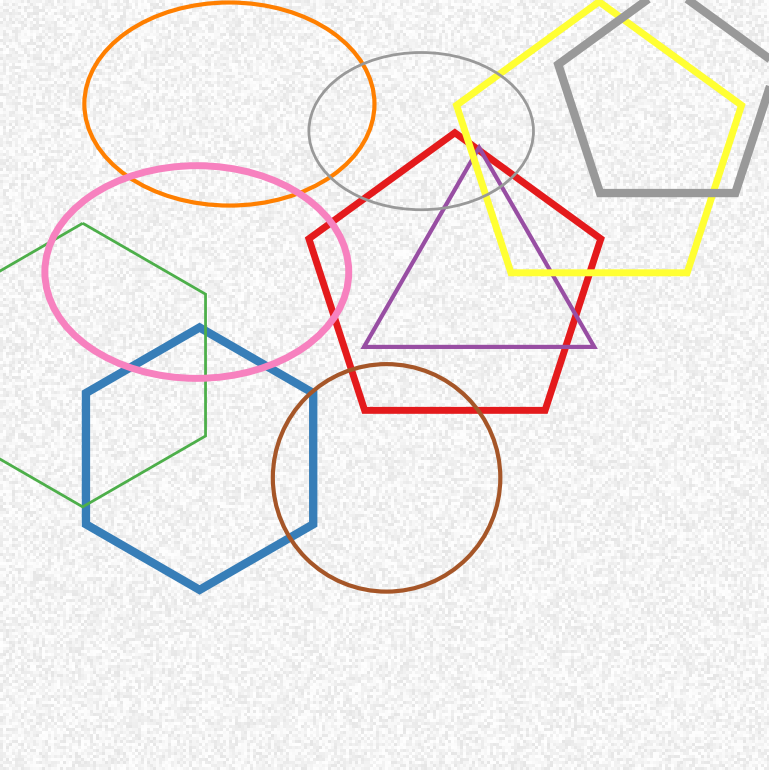[{"shape": "pentagon", "thickness": 2.5, "radius": 1.0, "center": [0.591, 0.628]}, {"shape": "hexagon", "thickness": 3, "radius": 0.85, "center": [0.259, 0.404]}, {"shape": "hexagon", "thickness": 1, "radius": 0.92, "center": [0.107, 0.526]}, {"shape": "triangle", "thickness": 1.5, "radius": 0.86, "center": [0.622, 0.636]}, {"shape": "oval", "thickness": 1.5, "radius": 0.94, "center": [0.298, 0.865]}, {"shape": "pentagon", "thickness": 2.5, "radius": 0.97, "center": [0.778, 0.803]}, {"shape": "circle", "thickness": 1.5, "radius": 0.74, "center": [0.502, 0.379]}, {"shape": "oval", "thickness": 2.5, "radius": 0.99, "center": [0.256, 0.647]}, {"shape": "oval", "thickness": 1, "radius": 0.73, "center": [0.547, 0.83]}, {"shape": "pentagon", "thickness": 3, "radius": 0.75, "center": [0.867, 0.87]}]